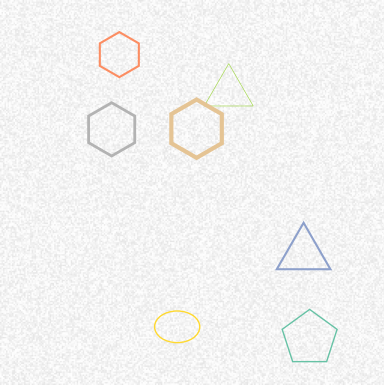[{"shape": "pentagon", "thickness": 1, "radius": 0.37, "center": [0.804, 0.121]}, {"shape": "hexagon", "thickness": 1.5, "radius": 0.29, "center": [0.31, 0.858]}, {"shape": "triangle", "thickness": 1.5, "radius": 0.4, "center": [0.789, 0.341]}, {"shape": "triangle", "thickness": 0.5, "radius": 0.37, "center": [0.594, 0.761]}, {"shape": "oval", "thickness": 1, "radius": 0.29, "center": [0.46, 0.151]}, {"shape": "hexagon", "thickness": 3, "radius": 0.38, "center": [0.511, 0.666]}, {"shape": "hexagon", "thickness": 2, "radius": 0.35, "center": [0.29, 0.664]}]